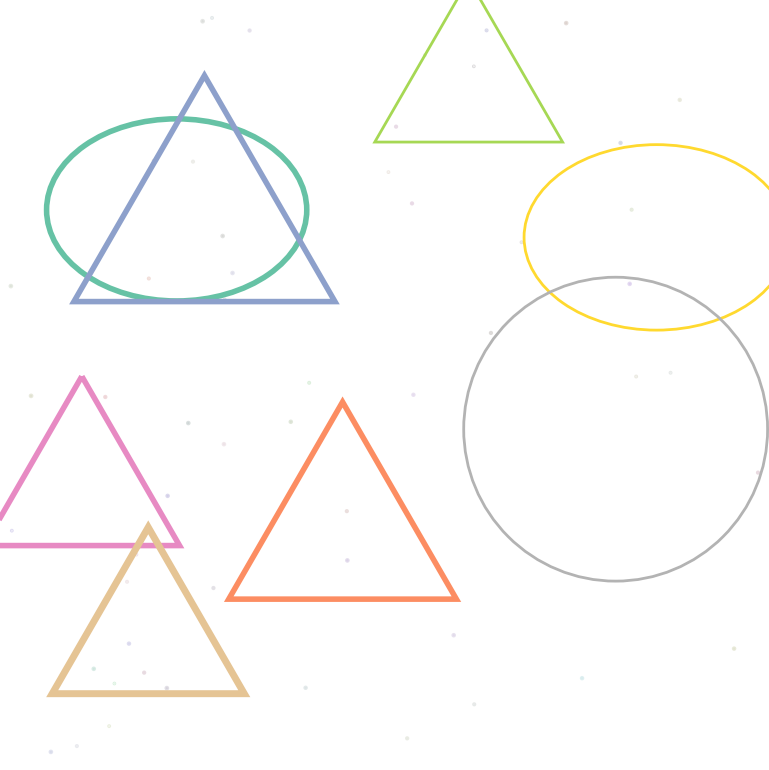[{"shape": "oval", "thickness": 2, "radius": 0.84, "center": [0.229, 0.727]}, {"shape": "triangle", "thickness": 2, "radius": 0.85, "center": [0.445, 0.307]}, {"shape": "triangle", "thickness": 2, "radius": 0.98, "center": [0.266, 0.706]}, {"shape": "triangle", "thickness": 2, "radius": 0.73, "center": [0.106, 0.365]}, {"shape": "triangle", "thickness": 1, "radius": 0.7, "center": [0.609, 0.886]}, {"shape": "oval", "thickness": 1, "radius": 0.86, "center": [0.853, 0.692]}, {"shape": "triangle", "thickness": 2.5, "radius": 0.72, "center": [0.193, 0.171]}, {"shape": "circle", "thickness": 1, "radius": 0.99, "center": [0.8, 0.443]}]